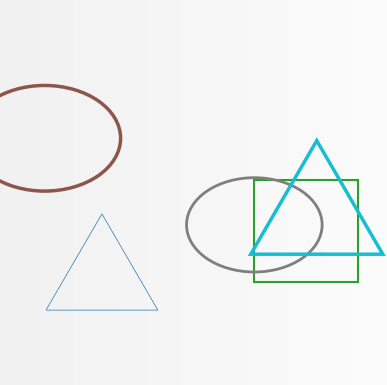[{"shape": "triangle", "thickness": 0.5, "radius": 0.83, "center": [0.263, 0.278]}, {"shape": "square", "thickness": 1.5, "radius": 0.67, "center": [0.79, 0.4]}, {"shape": "oval", "thickness": 2.5, "radius": 0.98, "center": [0.115, 0.641]}, {"shape": "oval", "thickness": 2, "radius": 0.87, "center": [0.656, 0.416]}, {"shape": "triangle", "thickness": 2.5, "radius": 0.98, "center": [0.817, 0.438]}]